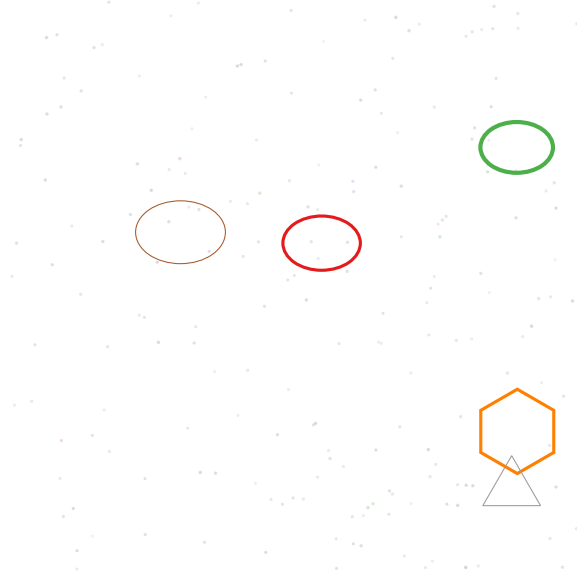[{"shape": "oval", "thickness": 1.5, "radius": 0.34, "center": [0.557, 0.578]}, {"shape": "oval", "thickness": 2, "radius": 0.31, "center": [0.895, 0.744]}, {"shape": "hexagon", "thickness": 1.5, "radius": 0.36, "center": [0.896, 0.252]}, {"shape": "oval", "thickness": 0.5, "radius": 0.39, "center": [0.313, 0.597]}, {"shape": "triangle", "thickness": 0.5, "radius": 0.29, "center": [0.886, 0.152]}]